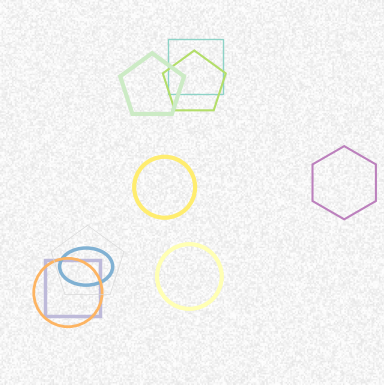[{"shape": "square", "thickness": 1, "radius": 0.36, "center": [0.508, 0.827]}, {"shape": "circle", "thickness": 3, "radius": 0.42, "center": [0.492, 0.282]}, {"shape": "square", "thickness": 2.5, "radius": 0.36, "center": [0.188, 0.251]}, {"shape": "oval", "thickness": 2.5, "radius": 0.34, "center": [0.224, 0.308]}, {"shape": "circle", "thickness": 2, "radius": 0.44, "center": [0.176, 0.24]}, {"shape": "pentagon", "thickness": 1.5, "radius": 0.43, "center": [0.505, 0.783]}, {"shape": "pentagon", "thickness": 0.5, "radius": 0.5, "center": [0.227, 0.315]}, {"shape": "hexagon", "thickness": 1.5, "radius": 0.48, "center": [0.894, 0.525]}, {"shape": "pentagon", "thickness": 3, "radius": 0.44, "center": [0.395, 0.775]}, {"shape": "circle", "thickness": 3, "radius": 0.4, "center": [0.428, 0.514]}]